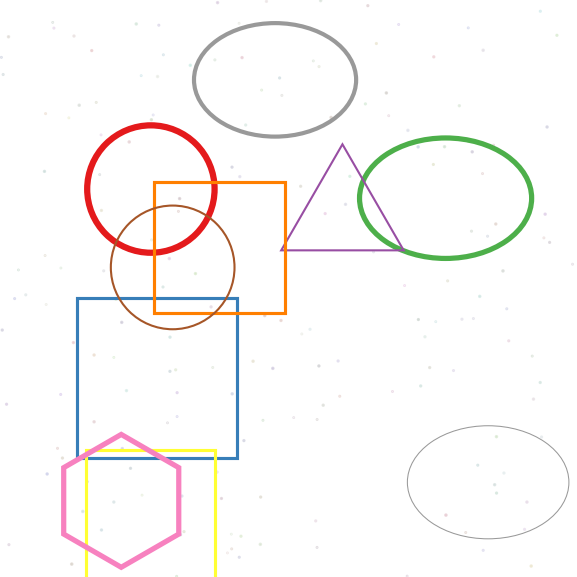[{"shape": "circle", "thickness": 3, "radius": 0.55, "center": [0.261, 0.672]}, {"shape": "square", "thickness": 1.5, "radius": 0.69, "center": [0.272, 0.345]}, {"shape": "oval", "thickness": 2.5, "radius": 0.75, "center": [0.772, 0.656]}, {"shape": "triangle", "thickness": 1, "radius": 0.61, "center": [0.593, 0.627]}, {"shape": "square", "thickness": 1.5, "radius": 0.57, "center": [0.38, 0.57]}, {"shape": "square", "thickness": 1.5, "radius": 0.56, "center": [0.261, 0.109]}, {"shape": "circle", "thickness": 1, "radius": 0.54, "center": [0.299, 0.536]}, {"shape": "hexagon", "thickness": 2.5, "radius": 0.58, "center": [0.21, 0.132]}, {"shape": "oval", "thickness": 0.5, "radius": 0.7, "center": [0.845, 0.164]}, {"shape": "oval", "thickness": 2, "radius": 0.7, "center": [0.476, 0.861]}]